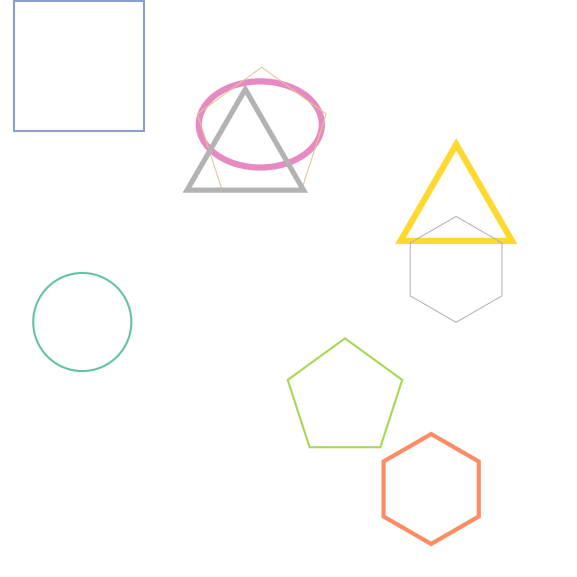[{"shape": "circle", "thickness": 1, "radius": 0.42, "center": [0.142, 0.442]}, {"shape": "hexagon", "thickness": 2, "radius": 0.48, "center": [0.747, 0.152]}, {"shape": "square", "thickness": 1, "radius": 0.56, "center": [0.138, 0.886]}, {"shape": "oval", "thickness": 3, "radius": 0.53, "center": [0.451, 0.784]}, {"shape": "pentagon", "thickness": 1, "radius": 0.52, "center": [0.597, 0.309]}, {"shape": "triangle", "thickness": 3, "radius": 0.56, "center": [0.79, 0.638]}, {"shape": "pentagon", "thickness": 0.5, "radius": 0.59, "center": [0.453, 0.766]}, {"shape": "triangle", "thickness": 2.5, "radius": 0.58, "center": [0.425, 0.728]}, {"shape": "hexagon", "thickness": 0.5, "radius": 0.46, "center": [0.79, 0.533]}]